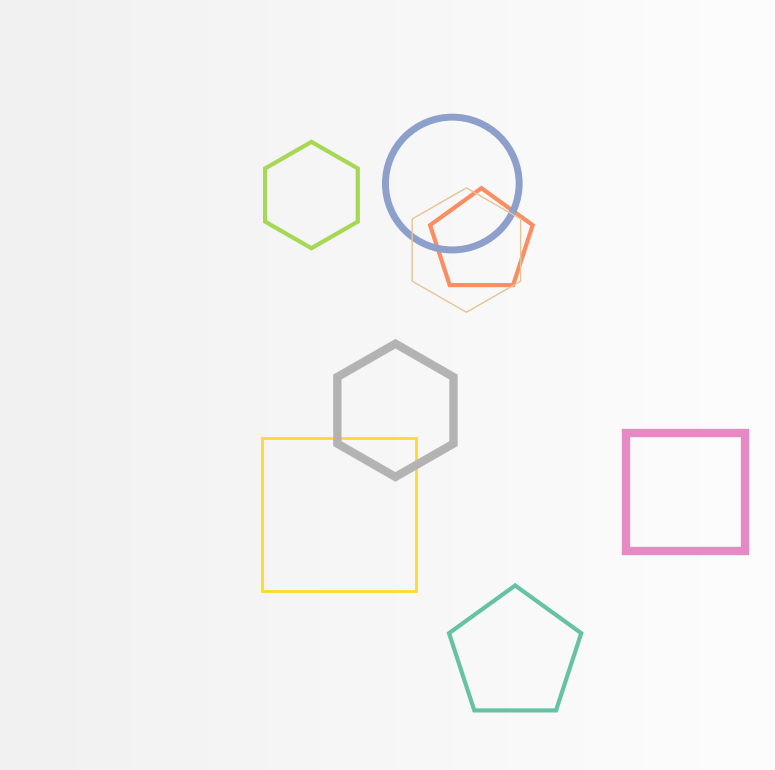[{"shape": "pentagon", "thickness": 1.5, "radius": 0.45, "center": [0.665, 0.15]}, {"shape": "pentagon", "thickness": 1.5, "radius": 0.35, "center": [0.621, 0.686]}, {"shape": "circle", "thickness": 2.5, "radius": 0.43, "center": [0.584, 0.762]}, {"shape": "square", "thickness": 3, "radius": 0.38, "center": [0.885, 0.361]}, {"shape": "hexagon", "thickness": 1.5, "radius": 0.35, "center": [0.402, 0.747]}, {"shape": "square", "thickness": 1, "radius": 0.5, "center": [0.437, 0.331]}, {"shape": "hexagon", "thickness": 0.5, "radius": 0.4, "center": [0.602, 0.675]}, {"shape": "hexagon", "thickness": 3, "radius": 0.43, "center": [0.51, 0.467]}]